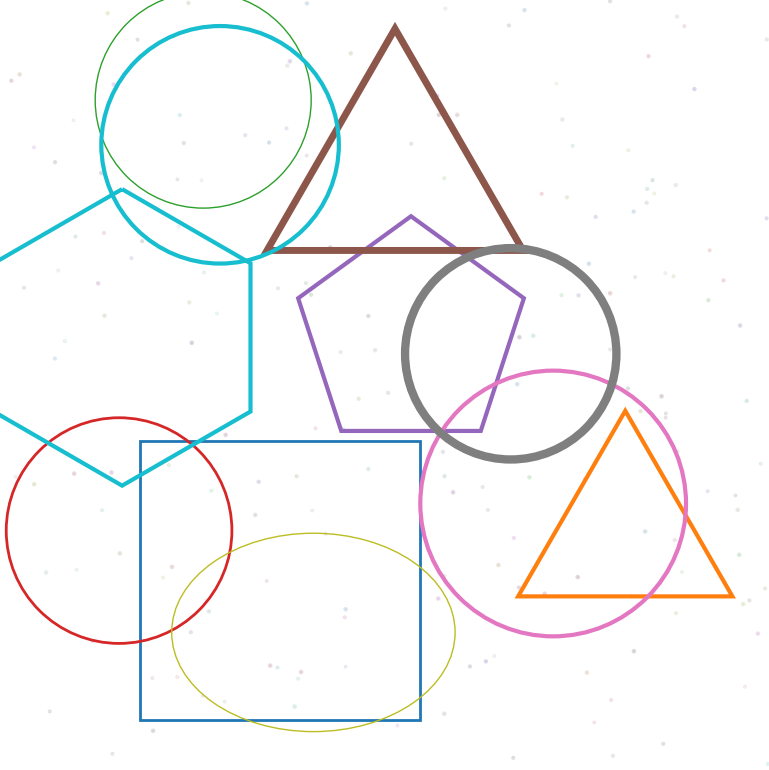[{"shape": "square", "thickness": 1, "radius": 0.91, "center": [0.364, 0.246]}, {"shape": "triangle", "thickness": 1.5, "radius": 0.8, "center": [0.812, 0.306]}, {"shape": "circle", "thickness": 0.5, "radius": 0.7, "center": [0.264, 0.87]}, {"shape": "circle", "thickness": 1, "radius": 0.73, "center": [0.155, 0.311]}, {"shape": "pentagon", "thickness": 1.5, "radius": 0.77, "center": [0.534, 0.565]}, {"shape": "triangle", "thickness": 2.5, "radius": 0.96, "center": [0.513, 0.771]}, {"shape": "circle", "thickness": 1.5, "radius": 0.86, "center": [0.718, 0.346]}, {"shape": "circle", "thickness": 3, "radius": 0.69, "center": [0.663, 0.541]}, {"shape": "oval", "thickness": 0.5, "radius": 0.92, "center": [0.407, 0.179]}, {"shape": "hexagon", "thickness": 1.5, "radius": 0.96, "center": [0.159, 0.562]}, {"shape": "circle", "thickness": 1.5, "radius": 0.77, "center": [0.286, 0.812]}]